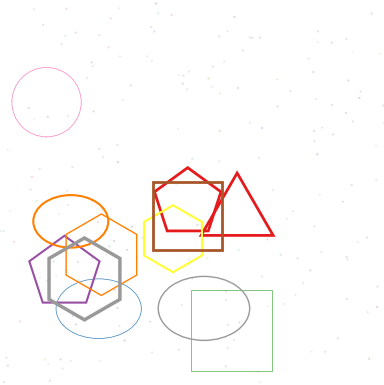[{"shape": "triangle", "thickness": 2, "radius": 0.54, "center": [0.616, 0.443]}, {"shape": "pentagon", "thickness": 2, "radius": 0.45, "center": [0.488, 0.474]}, {"shape": "oval", "thickness": 0.5, "radius": 0.55, "center": [0.256, 0.198]}, {"shape": "square", "thickness": 0.5, "radius": 0.52, "center": [0.601, 0.142]}, {"shape": "pentagon", "thickness": 1.5, "radius": 0.48, "center": [0.167, 0.292]}, {"shape": "oval", "thickness": 1.5, "radius": 0.49, "center": [0.184, 0.425]}, {"shape": "hexagon", "thickness": 1, "radius": 0.53, "center": [0.263, 0.338]}, {"shape": "hexagon", "thickness": 1.5, "radius": 0.43, "center": [0.449, 0.38]}, {"shape": "square", "thickness": 2, "radius": 0.45, "center": [0.486, 0.439]}, {"shape": "circle", "thickness": 0.5, "radius": 0.45, "center": [0.121, 0.735]}, {"shape": "oval", "thickness": 1, "radius": 0.59, "center": [0.53, 0.199]}, {"shape": "hexagon", "thickness": 2.5, "radius": 0.53, "center": [0.219, 0.276]}]